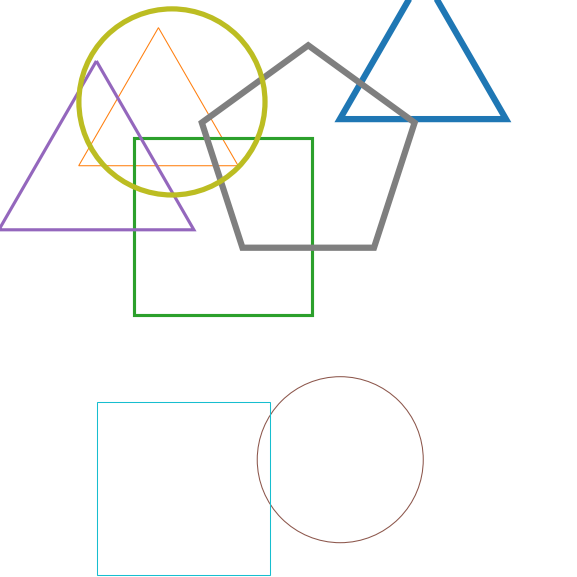[{"shape": "triangle", "thickness": 3, "radius": 0.83, "center": [0.732, 0.876]}, {"shape": "triangle", "thickness": 0.5, "radius": 0.8, "center": [0.274, 0.792]}, {"shape": "square", "thickness": 1.5, "radius": 0.77, "center": [0.386, 0.607]}, {"shape": "triangle", "thickness": 1.5, "radius": 0.97, "center": [0.167, 0.699]}, {"shape": "circle", "thickness": 0.5, "radius": 0.72, "center": [0.589, 0.203]}, {"shape": "pentagon", "thickness": 3, "radius": 0.97, "center": [0.534, 0.727]}, {"shape": "circle", "thickness": 2.5, "radius": 0.81, "center": [0.298, 0.823]}, {"shape": "square", "thickness": 0.5, "radius": 0.75, "center": [0.318, 0.153]}]